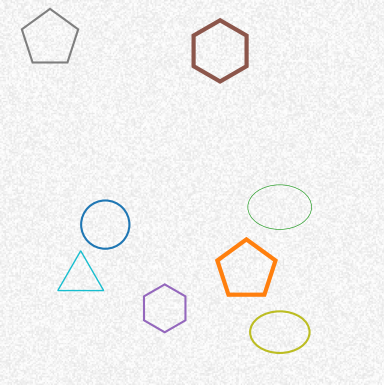[{"shape": "circle", "thickness": 1.5, "radius": 0.31, "center": [0.273, 0.417]}, {"shape": "pentagon", "thickness": 3, "radius": 0.4, "center": [0.64, 0.299]}, {"shape": "oval", "thickness": 0.5, "radius": 0.41, "center": [0.726, 0.462]}, {"shape": "hexagon", "thickness": 1.5, "radius": 0.31, "center": [0.428, 0.199]}, {"shape": "hexagon", "thickness": 3, "radius": 0.4, "center": [0.572, 0.868]}, {"shape": "pentagon", "thickness": 1.5, "radius": 0.38, "center": [0.13, 0.9]}, {"shape": "oval", "thickness": 1.5, "radius": 0.39, "center": [0.727, 0.137]}, {"shape": "triangle", "thickness": 1, "radius": 0.34, "center": [0.21, 0.28]}]